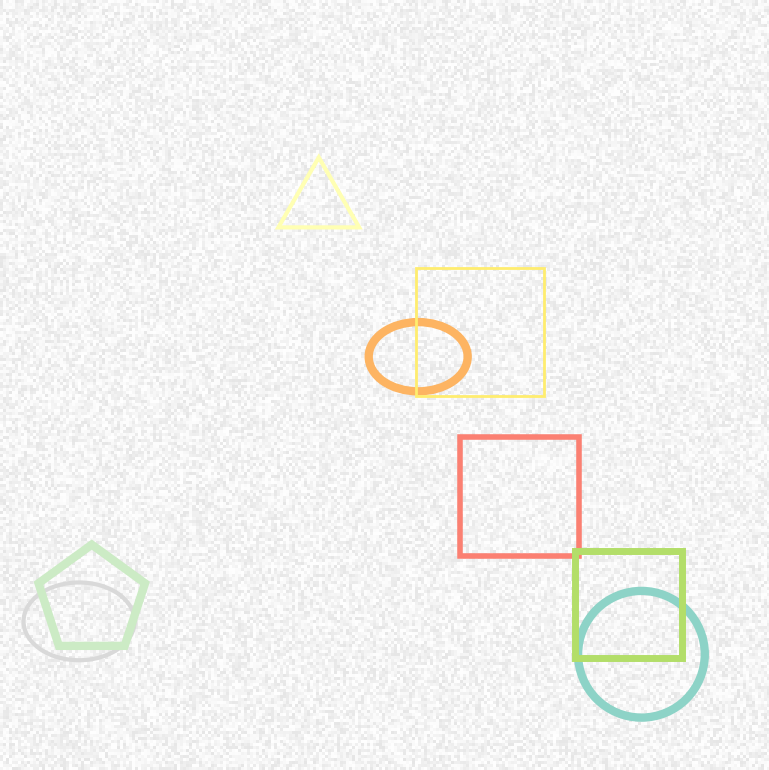[{"shape": "circle", "thickness": 3, "radius": 0.41, "center": [0.833, 0.15]}, {"shape": "triangle", "thickness": 1.5, "radius": 0.3, "center": [0.414, 0.735]}, {"shape": "square", "thickness": 2, "radius": 0.39, "center": [0.675, 0.355]}, {"shape": "oval", "thickness": 3, "radius": 0.32, "center": [0.543, 0.537]}, {"shape": "square", "thickness": 2.5, "radius": 0.35, "center": [0.817, 0.215]}, {"shape": "oval", "thickness": 1.5, "radius": 0.36, "center": [0.103, 0.193]}, {"shape": "pentagon", "thickness": 3, "radius": 0.36, "center": [0.119, 0.22]}, {"shape": "square", "thickness": 1, "radius": 0.42, "center": [0.624, 0.569]}]